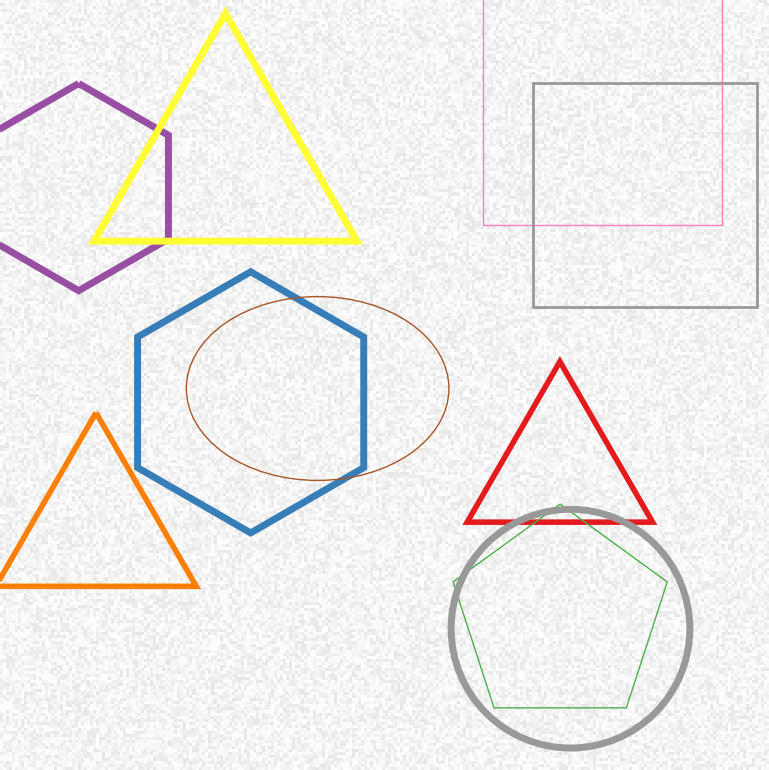[{"shape": "triangle", "thickness": 2, "radius": 0.69, "center": [0.727, 0.391]}, {"shape": "hexagon", "thickness": 2.5, "radius": 0.85, "center": [0.326, 0.477]}, {"shape": "pentagon", "thickness": 0.5, "radius": 0.73, "center": [0.728, 0.199]}, {"shape": "hexagon", "thickness": 2.5, "radius": 0.67, "center": [0.102, 0.757]}, {"shape": "triangle", "thickness": 2, "radius": 0.75, "center": [0.125, 0.314]}, {"shape": "triangle", "thickness": 2.5, "radius": 0.99, "center": [0.293, 0.785]}, {"shape": "oval", "thickness": 0.5, "radius": 0.85, "center": [0.413, 0.495]}, {"shape": "square", "thickness": 0.5, "radius": 0.78, "center": [0.783, 0.864]}, {"shape": "square", "thickness": 1, "radius": 0.73, "center": [0.837, 0.747]}, {"shape": "circle", "thickness": 2.5, "radius": 0.78, "center": [0.741, 0.184]}]